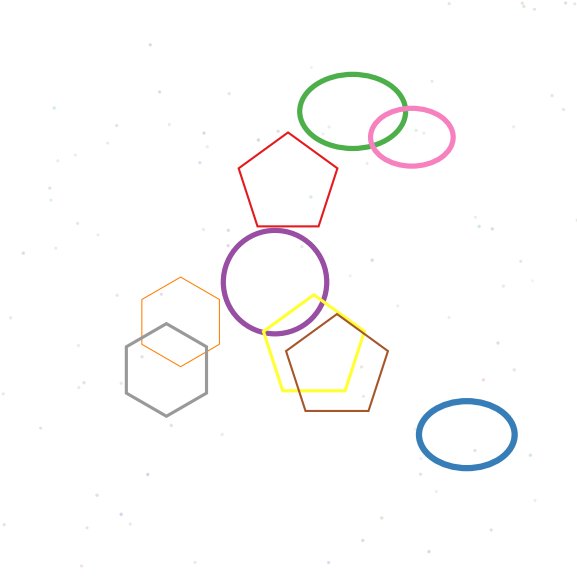[{"shape": "pentagon", "thickness": 1, "radius": 0.45, "center": [0.499, 0.68]}, {"shape": "oval", "thickness": 3, "radius": 0.41, "center": [0.808, 0.246]}, {"shape": "oval", "thickness": 2.5, "radius": 0.46, "center": [0.611, 0.806]}, {"shape": "circle", "thickness": 2.5, "radius": 0.45, "center": [0.476, 0.511]}, {"shape": "hexagon", "thickness": 0.5, "radius": 0.39, "center": [0.313, 0.442]}, {"shape": "pentagon", "thickness": 1.5, "radius": 0.46, "center": [0.544, 0.397]}, {"shape": "pentagon", "thickness": 1, "radius": 0.46, "center": [0.584, 0.363]}, {"shape": "oval", "thickness": 2.5, "radius": 0.36, "center": [0.713, 0.762]}, {"shape": "hexagon", "thickness": 1.5, "radius": 0.4, "center": [0.288, 0.359]}]